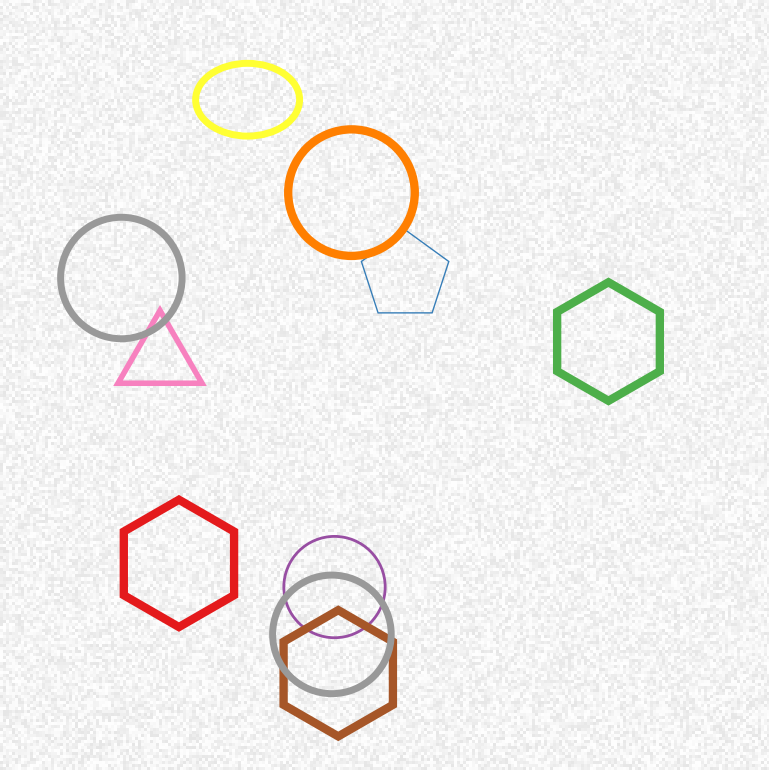[{"shape": "hexagon", "thickness": 3, "radius": 0.41, "center": [0.232, 0.268]}, {"shape": "pentagon", "thickness": 0.5, "radius": 0.3, "center": [0.526, 0.642]}, {"shape": "hexagon", "thickness": 3, "radius": 0.39, "center": [0.79, 0.556]}, {"shape": "circle", "thickness": 1, "radius": 0.33, "center": [0.434, 0.238]}, {"shape": "circle", "thickness": 3, "radius": 0.41, "center": [0.456, 0.75]}, {"shape": "oval", "thickness": 2.5, "radius": 0.34, "center": [0.322, 0.871]}, {"shape": "hexagon", "thickness": 3, "radius": 0.41, "center": [0.439, 0.126]}, {"shape": "triangle", "thickness": 2, "radius": 0.31, "center": [0.208, 0.534]}, {"shape": "circle", "thickness": 2.5, "radius": 0.39, "center": [0.158, 0.639]}, {"shape": "circle", "thickness": 2.5, "radius": 0.39, "center": [0.431, 0.176]}]